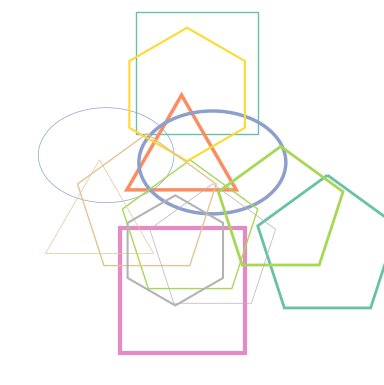[{"shape": "pentagon", "thickness": 2, "radius": 0.95, "center": [0.851, 0.354]}, {"shape": "square", "thickness": 1, "radius": 0.79, "center": [0.512, 0.811]}, {"shape": "triangle", "thickness": 2.5, "radius": 0.82, "center": [0.472, 0.589]}, {"shape": "oval", "thickness": 2.5, "radius": 0.95, "center": [0.552, 0.578]}, {"shape": "oval", "thickness": 0.5, "radius": 0.88, "center": [0.276, 0.597]}, {"shape": "square", "thickness": 3, "radius": 0.81, "center": [0.473, 0.246]}, {"shape": "pentagon", "thickness": 2, "radius": 0.85, "center": [0.729, 0.449]}, {"shape": "pentagon", "thickness": 1, "radius": 0.92, "center": [0.494, 0.4]}, {"shape": "hexagon", "thickness": 1.5, "radius": 0.87, "center": [0.486, 0.755]}, {"shape": "triangle", "thickness": 0.5, "radius": 0.81, "center": [0.259, 0.423]}, {"shape": "pentagon", "thickness": 1, "radius": 0.95, "center": [0.382, 0.463]}, {"shape": "pentagon", "thickness": 0.5, "radius": 0.86, "center": [0.552, 0.351]}, {"shape": "hexagon", "thickness": 1.5, "radius": 0.72, "center": [0.455, 0.35]}]